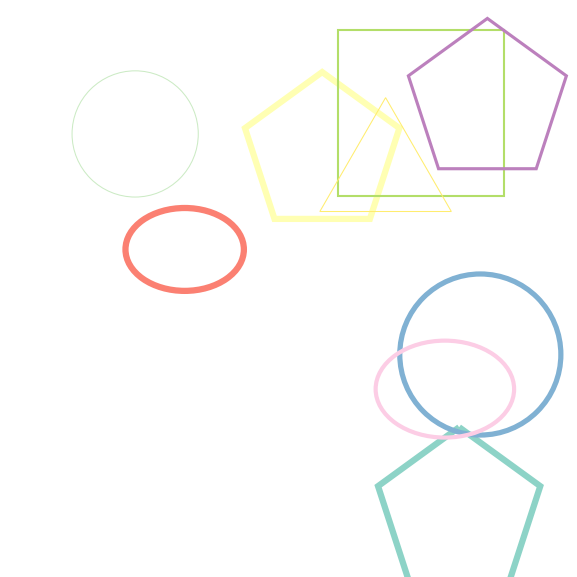[{"shape": "pentagon", "thickness": 3, "radius": 0.74, "center": [0.795, 0.112]}, {"shape": "pentagon", "thickness": 3, "radius": 0.7, "center": [0.558, 0.734]}, {"shape": "oval", "thickness": 3, "radius": 0.51, "center": [0.32, 0.567]}, {"shape": "circle", "thickness": 2.5, "radius": 0.7, "center": [0.832, 0.385]}, {"shape": "square", "thickness": 1, "radius": 0.72, "center": [0.729, 0.803]}, {"shape": "oval", "thickness": 2, "radius": 0.6, "center": [0.77, 0.325]}, {"shape": "pentagon", "thickness": 1.5, "radius": 0.72, "center": [0.844, 0.823]}, {"shape": "circle", "thickness": 0.5, "radius": 0.55, "center": [0.234, 0.767]}, {"shape": "triangle", "thickness": 0.5, "radius": 0.66, "center": [0.668, 0.699]}]